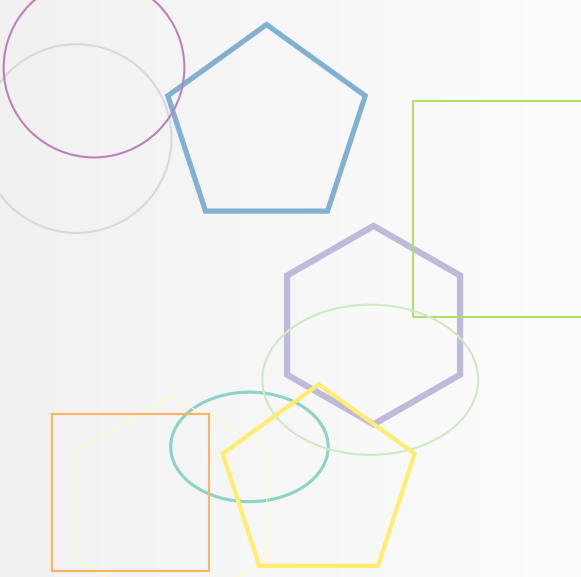[{"shape": "oval", "thickness": 1.5, "radius": 0.68, "center": [0.429, 0.225]}, {"shape": "hexagon", "thickness": 0.5, "radius": 0.95, "center": [0.295, 0.124]}, {"shape": "hexagon", "thickness": 3, "radius": 0.86, "center": [0.643, 0.436]}, {"shape": "pentagon", "thickness": 2.5, "radius": 0.89, "center": [0.459, 0.778]}, {"shape": "square", "thickness": 1, "radius": 0.68, "center": [0.225, 0.146]}, {"shape": "square", "thickness": 1, "radius": 0.94, "center": [0.897, 0.637]}, {"shape": "circle", "thickness": 1, "radius": 0.82, "center": [0.132, 0.759]}, {"shape": "circle", "thickness": 1, "radius": 0.78, "center": [0.162, 0.882]}, {"shape": "oval", "thickness": 1, "radius": 0.93, "center": [0.637, 0.342]}, {"shape": "pentagon", "thickness": 2, "radius": 0.87, "center": [0.548, 0.16]}]